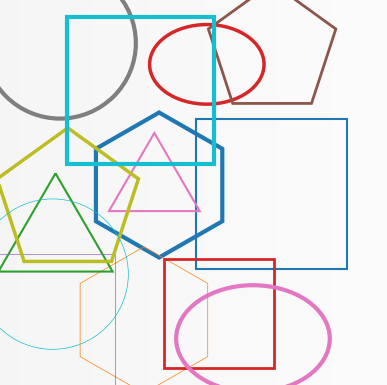[{"shape": "hexagon", "thickness": 3, "radius": 0.94, "center": [0.411, 0.519]}, {"shape": "square", "thickness": 1.5, "radius": 0.97, "center": [0.7, 0.496]}, {"shape": "hexagon", "thickness": 0.5, "radius": 0.95, "center": [0.371, 0.169]}, {"shape": "triangle", "thickness": 1.5, "radius": 0.85, "center": [0.143, 0.38]}, {"shape": "oval", "thickness": 2.5, "radius": 0.74, "center": [0.534, 0.833]}, {"shape": "square", "thickness": 2, "radius": 0.71, "center": [0.565, 0.185]}, {"shape": "square", "thickness": 0.5, "radius": 0.98, "center": [0.101, 0.145]}, {"shape": "pentagon", "thickness": 2, "radius": 0.86, "center": [0.702, 0.871]}, {"shape": "triangle", "thickness": 1.5, "radius": 0.68, "center": [0.398, 0.519]}, {"shape": "oval", "thickness": 3, "radius": 0.99, "center": [0.653, 0.12]}, {"shape": "circle", "thickness": 3, "radius": 0.98, "center": [0.155, 0.888]}, {"shape": "pentagon", "thickness": 2.5, "radius": 0.96, "center": [0.175, 0.476]}, {"shape": "circle", "thickness": 0.5, "radius": 0.98, "center": [0.136, 0.288]}, {"shape": "square", "thickness": 3, "radius": 0.95, "center": [0.363, 0.765]}]